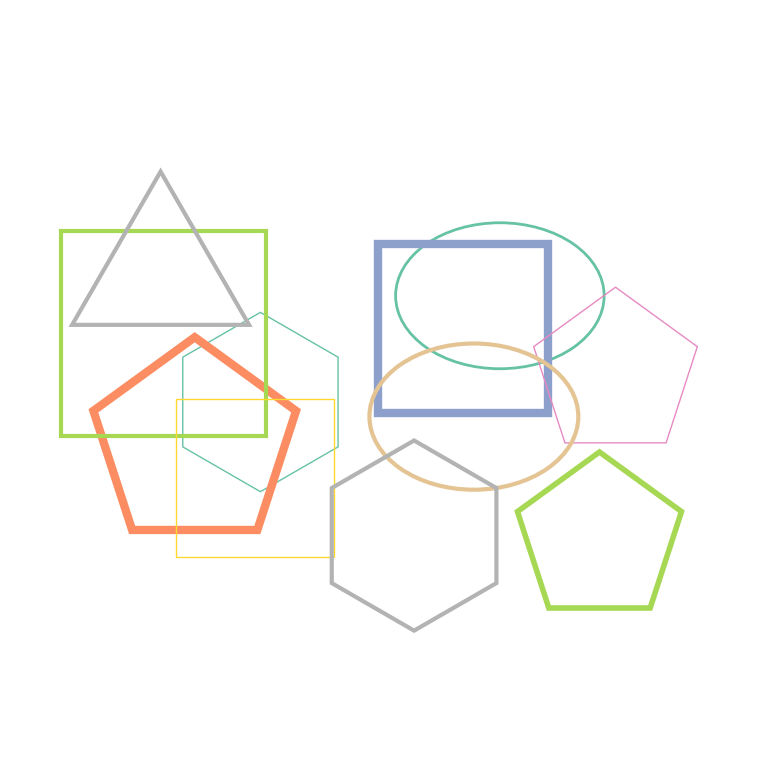[{"shape": "oval", "thickness": 1, "radius": 0.68, "center": [0.649, 0.616]}, {"shape": "hexagon", "thickness": 0.5, "radius": 0.58, "center": [0.338, 0.478]}, {"shape": "pentagon", "thickness": 3, "radius": 0.69, "center": [0.253, 0.424]}, {"shape": "square", "thickness": 3, "radius": 0.55, "center": [0.601, 0.574]}, {"shape": "pentagon", "thickness": 0.5, "radius": 0.56, "center": [0.799, 0.515]}, {"shape": "pentagon", "thickness": 2, "radius": 0.56, "center": [0.779, 0.301]}, {"shape": "square", "thickness": 1.5, "radius": 0.66, "center": [0.212, 0.567]}, {"shape": "square", "thickness": 0.5, "radius": 0.51, "center": [0.331, 0.379]}, {"shape": "oval", "thickness": 1.5, "radius": 0.68, "center": [0.615, 0.459]}, {"shape": "hexagon", "thickness": 1.5, "radius": 0.62, "center": [0.538, 0.304]}, {"shape": "triangle", "thickness": 1.5, "radius": 0.66, "center": [0.209, 0.644]}]